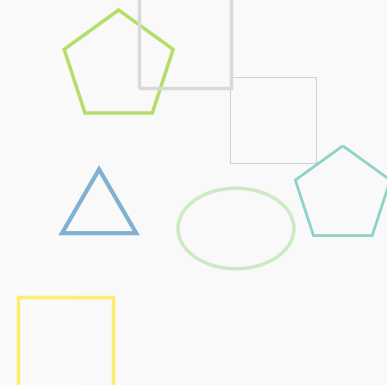[{"shape": "pentagon", "thickness": 2, "radius": 0.64, "center": [0.885, 0.492]}, {"shape": "square", "thickness": 0.5, "radius": 0.56, "center": [0.704, 0.689]}, {"shape": "triangle", "thickness": 3, "radius": 0.55, "center": [0.256, 0.45]}, {"shape": "pentagon", "thickness": 2.5, "radius": 0.74, "center": [0.306, 0.826]}, {"shape": "square", "thickness": 2.5, "radius": 0.6, "center": [0.477, 0.891]}, {"shape": "oval", "thickness": 2.5, "radius": 0.75, "center": [0.609, 0.407]}, {"shape": "square", "thickness": 2.5, "radius": 0.61, "center": [0.169, 0.108]}]